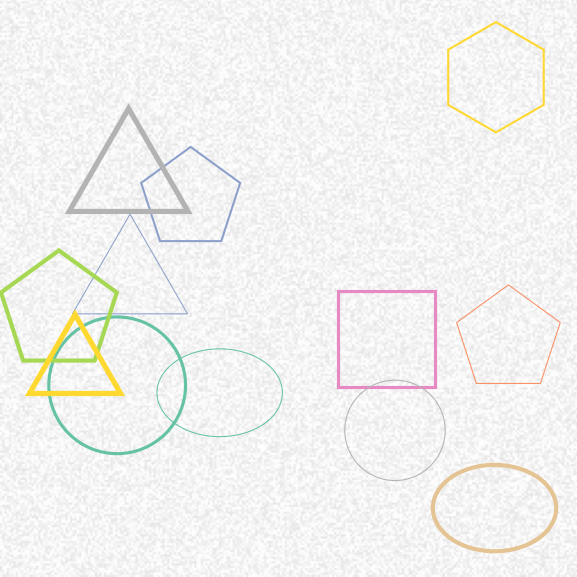[{"shape": "circle", "thickness": 1.5, "radius": 0.59, "center": [0.203, 0.332]}, {"shape": "oval", "thickness": 0.5, "radius": 0.54, "center": [0.38, 0.319]}, {"shape": "pentagon", "thickness": 0.5, "radius": 0.47, "center": [0.88, 0.411]}, {"shape": "triangle", "thickness": 0.5, "radius": 0.58, "center": [0.225, 0.513]}, {"shape": "pentagon", "thickness": 1, "radius": 0.45, "center": [0.33, 0.655]}, {"shape": "square", "thickness": 1.5, "radius": 0.42, "center": [0.669, 0.412]}, {"shape": "pentagon", "thickness": 2, "radius": 0.53, "center": [0.102, 0.46]}, {"shape": "hexagon", "thickness": 1, "radius": 0.48, "center": [0.859, 0.865]}, {"shape": "triangle", "thickness": 2.5, "radius": 0.46, "center": [0.13, 0.363]}, {"shape": "oval", "thickness": 2, "radius": 0.53, "center": [0.856, 0.119]}, {"shape": "triangle", "thickness": 2.5, "radius": 0.59, "center": [0.223, 0.692]}, {"shape": "circle", "thickness": 0.5, "radius": 0.43, "center": [0.684, 0.254]}]